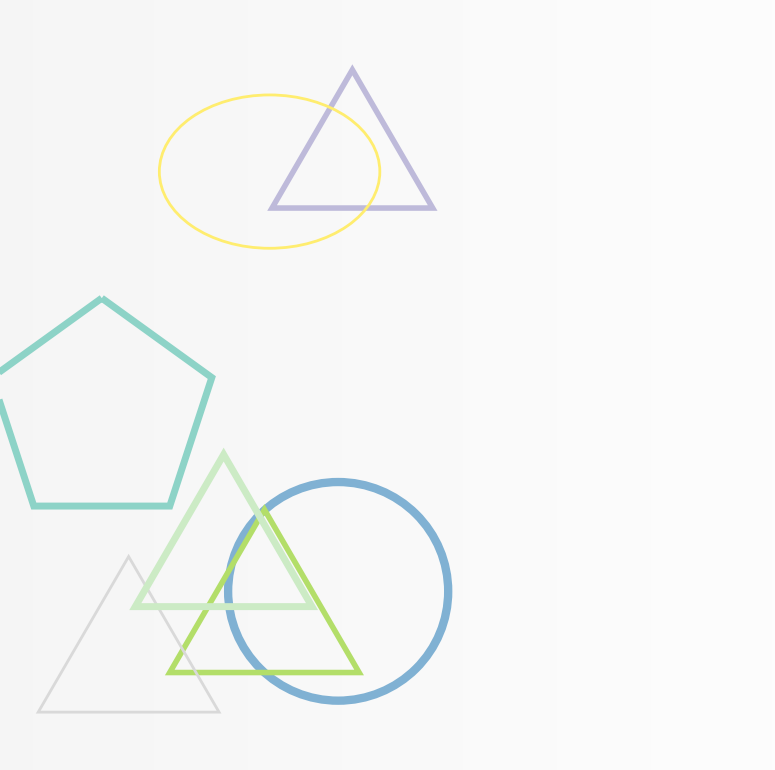[{"shape": "pentagon", "thickness": 2.5, "radius": 0.75, "center": [0.131, 0.464]}, {"shape": "triangle", "thickness": 2, "radius": 0.6, "center": [0.455, 0.79]}, {"shape": "circle", "thickness": 3, "radius": 0.71, "center": [0.436, 0.232]}, {"shape": "triangle", "thickness": 2, "radius": 0.71, "center": [0.341, 0.197]}, {"shape": "triangle", "thickness": 1, "radius": 0.67, "center": [0.166, 0.142]}, {"shape": "triangle", "thickness": 2.5, "radius": 0.66, "center": [0.289, 0.278]}, {"shape": "oval", "thickness": 1, "radius": 0.71, "center": [0.348, 0.777]}]